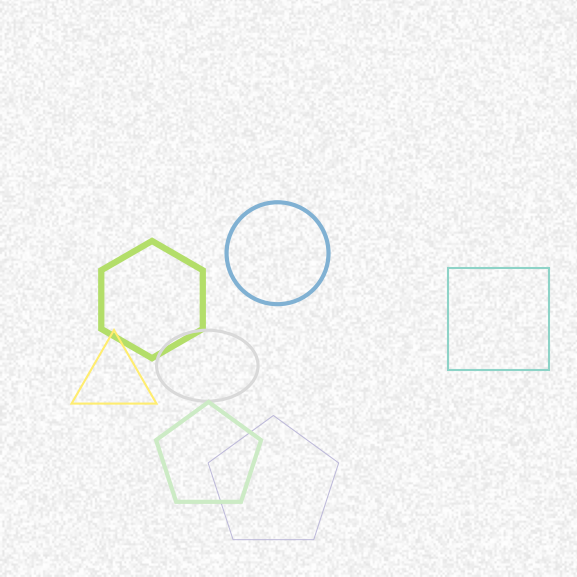[{"shape": "square", "thickness": 1, "radius": 0.44, "center": [0.863, 0.447]}, {"shape": "pentagon", "thickness": 0.5, "radius": 0.59, "center": [0.473, 0.161]}, {"shape": "circle", "thickness": 2, "radius": 0.44, "center": [0.481, 0.561]}, {"shape": "hexagon", "thickness": 3, "radius": 0.51, "center": [0.263, 0.48]}, {"shape": "oval", "thickness": 1.5, "radius": 0.44, "center": [0.359, 0.366]}, {"shape": "pentagon", "thickness": 2, "radius": 0.48, "center": [0.361, 0.207]}, {"shape": "triangle", "thickness": 1, "radius": 0.42, "center": [0.197, 0.343]}]